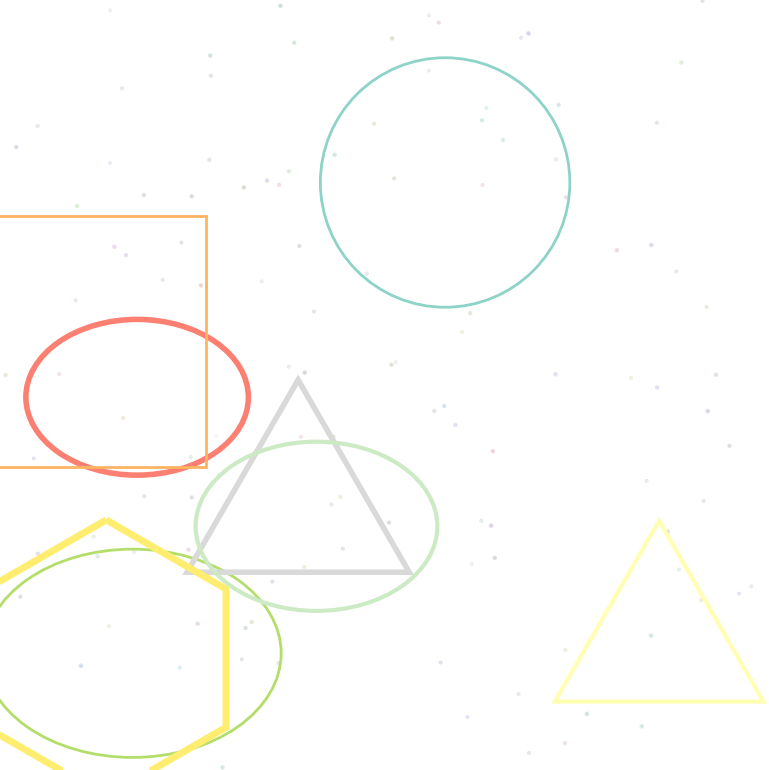[{"shape": "circle", "thickness": 1, "radius": 0.81, "center": [0.578, 0.763]}, {"shape": "triangle", "thickness": 1.5, "radius": 0.78, "center": [0.856, 0.167]}, {"shape": "oval", "thickness": 2, "radius": 0.72, "center": [0.178, 0.484]}, {"shape": "square", "thickness": 1, "radius": 0.82, "center": [0.104, 0.557]}, {"shape": "oval", "thickness": 1, "radius": 0.97, "center": [0.172, 0.152]}, {"shape": "triangle", "thickness": 2, "radius": 0.83, "center": [0.387, 0.34]}, {"shape": "oval", "thickness": 1.5, "radius": 0.78, "center": [0.411, 0.317]}, {"shape": "hexagon", "thickness": 2.5, "radius": 0.9, "center": [0.138, 0.145]}]